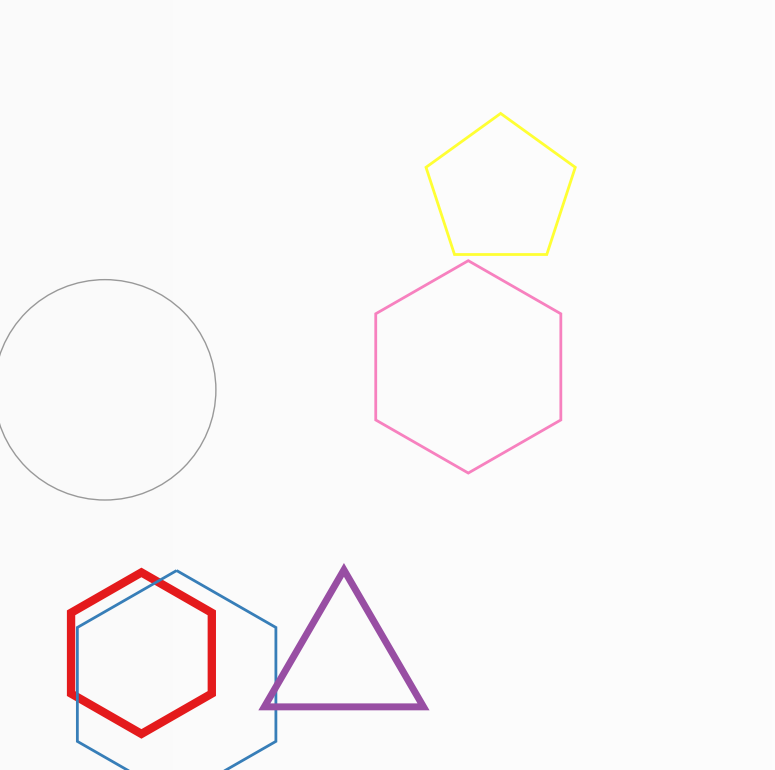[{"shape": "hexagon", "thickness": 3, "radius": 0.52, "center": [0.182, 0.152]}, {"shape": "hexagon", "thickness": 1, "radius": 0.74, "center": [0.228, 0.111]}, {"shape": "triangle", "thickness": 2.5, "radius": 0.59, "center": [0.444, 0.141]}, {"shape": "pentagon", "thickness": 1, "radius": 0.51, "center": [0.646, 0.751]}, {"shape": "hexagon", "thickness": 1, "radius": 0.69, "center": [0.604, 0.524]}, {"shape": "circle", "thickness": 0.5, "radius": 0.72, "center": [0.135, 0.494]}]